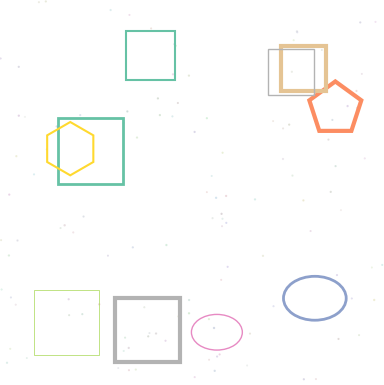[{"shape": "square", "thickness": 1.5, "radius": 0.32, "center": [0.39, 0.855]}, {"shape": "square", "thickness": 2, "radius": 0.43, "center": [0.235, 0.608]}, {"shape": "pentagon", "thickness": 3, "radius": 0.35, "center": [0.871, 0.717]}, {"shape": "oval", "thickness": 2, "radius": 0.41, "center": [0.818, 0.225]}, {"shape": "oval", "thickness": 1, "radius": 0.33, "center": [0.563, 0.137]}, {"shape": "square", "thickness": 0.5, "radius": 0.42, "center": [0.172, 0.162]}, {"shape": "hexagon", "thickness": 1.5, "radius": 0.35, "center": [0.182, 0.614]}, {"shape": "square", "thickness": 3, "radius": 0.3, "center": [0.789, 0.822]}, {"shape": "square", "thickness": 3, "radius": 0.42, "center": [0.383, 0.144]}, {"shape": "square", "thickness": 1, "radius": 0.3, "center": [0.755, 0.814]}]